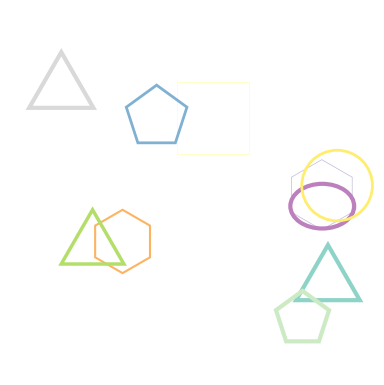[{"shape": "triangle", "thickness": 3, "radius": 0.48, "center": [0.852, 0.268]}, {"shape": "square", "thickness": 0.5, "radius": 0.47, "center": [0.554, 0.694]}, {"shape": "hexagon", "thickness": 0.5, "radius": 0.46, "center": [0.836, 0.494]}, {"shape": "pentagon", "thickness": 2, "radius": 0.41, "center": [0.407, 0.696]}, {"shape": "hexagon", "thickness": 1.5, "radius": 0.41, "center": [0.318, 0.373]}, {"shape": "triangle", "thickness": 2.5, "radius": 0.47, "center": [0.24, 0.361]}, {"shape": "triangle", "thickness": 3, "radius": 0.48, "center": [0.159, 0.768]}, {"shape": "oval", "thickness": 3, "radius": 0.41, "center": [0.837, 0.465]}, {"shape": "pentagon", "thickness": 3, "radius": 0.36, "center": [0.786, 0.172]}, {"shape": "circle", "thickness": 2, "radius": 0.46, "center": [0.876, 0.518]}]